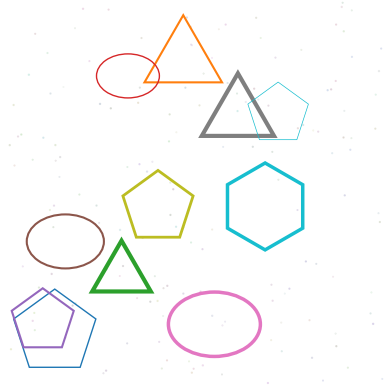[{"shape": "pentagon", "thickness": 1, "radius": 0.56, "center": [0.142, 0.137]}, {"shape": "triangle", "thickness": 1.5, "radius": 0.58, "center": [0.476, 0.844]}, {"shape": "triangle", "thickness": 3, "radius": 0.44, "center": [0.316, 0.287]}, {"shape": "oval", "thickness": 1, "radius": 0.41, "center": [0.332, 0.803]}, {"shape": "pentagon", "thickness": 1.5, "radius": 0.42, "center": [0.111, 0.166]}, {"shape": "oval", "thickness": 1.5, "radius": 0.5, "center": [0.17, 0.373]}, {"shape": "oval", "thickness": 2.5, "radius": 0.6, "center": [0.557, 0.158]}, {"shape": "triangle", "thickness": 3, "radius": 0.54, "center": [0.618, 0.701]}, {"shape": "pentagon", "thickness": 2, "radius": 0.48, "center": [0.41, 0.461]}, {"shape": "hexagon", "thickness": 2.5, "radius": 0.56, "center": [0.689, 0.464]}, {"shape": "pentagon", "thickness": 0.5, "radius": 0.41, "center": [0.722, 0.704]}]